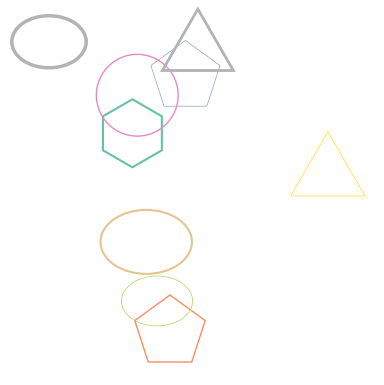[{"shape": "hexagon", "thickness": 1.5, "radius": 0.44, "center": [0.344, 0.654]}, {"shape": "pentagon", "thickness": 1, "radius": 0.48, "center": [0.441, 0.138]}, {"shape": "pentagon", "thickness": 0.5, "radius": 0.47, "center": [0.482, 0.801]}, {"shape": "circle", "thickness": 1, "radius": 0.53, "center": [0.356, 0.753]}, {"shape": "oval", "thickness": 0.5, "radius": 0.46, "center": [0.408, 0.218]}, {"shape": "triangle", "thickness": 0.5, "radius": 0.56, "center": [0.852, 0.547]}, {"shape": "oval", "thickness": 1.5, "radius": 0.59, "center": [0.38, 0.372]}, {"shape": "oval", "thickness": 2.5, "radius": 0.48, "center": [0.127, 0.892]}, {"shape": "triangle", "thickness": 2, "radius": 0.53, "center": [0.514, 0.87]}]